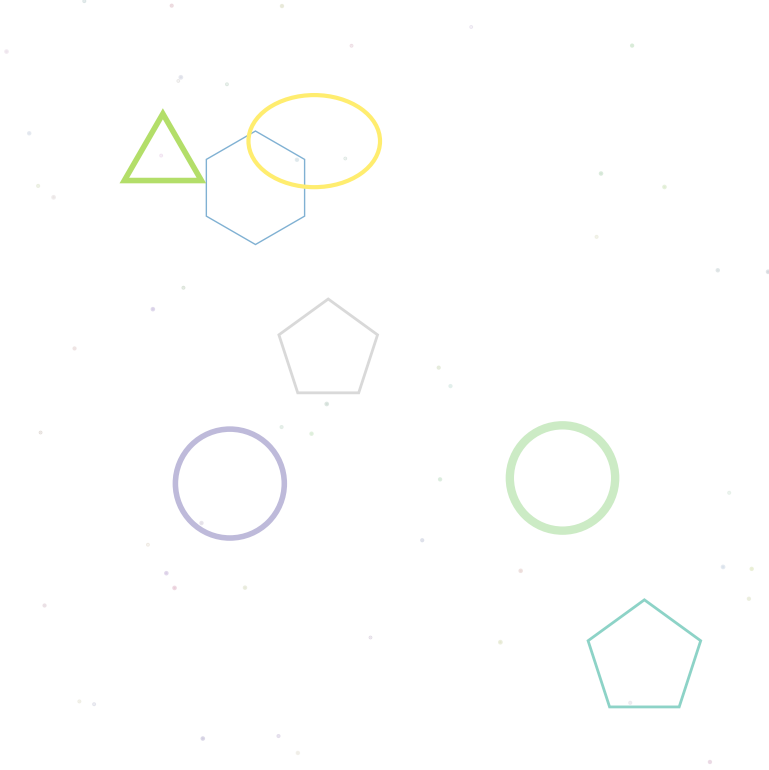[{"shape": "pentagon", "thickness": 1, "radius": 0.38, "center": [0.837, 0.144]}, {"shape": "circle", "thickness": 2, "radius": 0.35, "center": [0.299, 0.372]}, {"shape": "hexagon", "thickness": 0.5, "radius": 0.37, "center": [0.332, 0.756]}, {"shape": "triangle", "thickness": 2, "radius": 0.29, "center": [0.212, 0.794]}, {"shape": "pentagon", "thickness": 1, "radius": 0.34, "center": [0.426, 0.544]}, {"shape": "circle", "thickness": 3, "radius": 0.34, "center": [0.731, 0.379]}, {"shape": "oval", "thickness": 1.5, "radius": 0.43, "center": [0.408, 0.817]}]